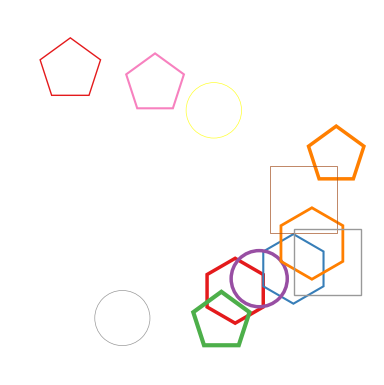[{"shape": "pentagon", "thickness": 1, "radius": 0.41, "center": [0.183, 0.819]}, {"shape": "hexagon", "thickness": 2.5, "radius": 0.42, "center": [0.611, 0.245]}, {"shape": "hexagon", "thickness": 1.5, "radius": 0.45, "center": [0.762, 0.302]}, {"shape": "pentagon", "thickness": 3, "radius": 0.38, "center": [0.575, 0.165]}, {"shape": "circle", "thickness": 2.5, "radius": 0.36, "center": [0.673, 0.276]}, {"shape": "hexagon", "thickness": 2, "radius": 0.46, "center": [0.81, 0.368]}, {"shape": "pentagon", "thickness": 2.5, "radius": 0.38, "center": [0.873, 0.597]}, {"shape": "circle", "thickness": 0.5, "radius": 0.36, "center": [0.555, 0.713]}, {"shape": "square", "thickness": 0.5, "radius": 0.43, "center": [0.789, 0.482]}, {"shape": "pentagon", "thickness": 1.5, "radius": 0.39, "center": [0.403, 0.782]}, {"shape": "square", "thickness": 1, "radius": 0.43, "center": [0.85, 0.319]}, {"shape": "circle", "thickness": 0.5, "radius": 0.36, "center": [0.318, 0.174]}]